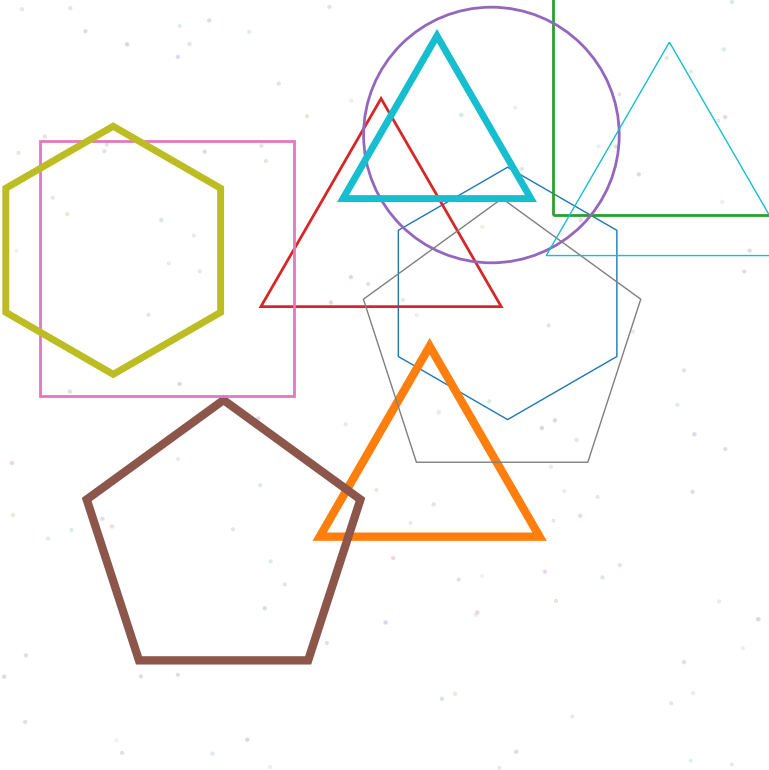[{"shape": "hexagon", "thickness": 0.5, "radius": 0.82, "center": [0.659, 0.619]}, {"shape": "triangle", "thickness": 3, "radius": 0.82, "center": [0.558, 0.385]}, {"shape": "square", "thickness": 1, "radius": 0.8, "center": [0.878, 0.88]}, {"shape": "triangle", "thickness": 1, "radius": 0.9, "center": [0.495, 0.692]}, {"shape": "circle", "thickness": 1, "radius": 0.83, "center": [0.638, 0.825]}, {"shape": "pentagon", "thickness": 3, "radius": 0.93, "center": [0.29, 0.294]}, {"shape": "square", "thickness": 1, "radius": 0.83, "center": [0.217, 0.651]}, {"shape": "pentagon", "thickness": 0.5, "radius": 0.95, "center": [0.652, 0.553]}, {"shape": "hexagon", "thickness": 2.5, "radius": 0.81, "center": [0.147, 0.675]}, {"shape": "triangle", "thickness": 2.5, "radius": 0.7, "center": [0.567, 0.813]}, {"shape": "triangle", "thickness": 0.5, "radius": 0.92, "center": [0.869, 0.76]}]